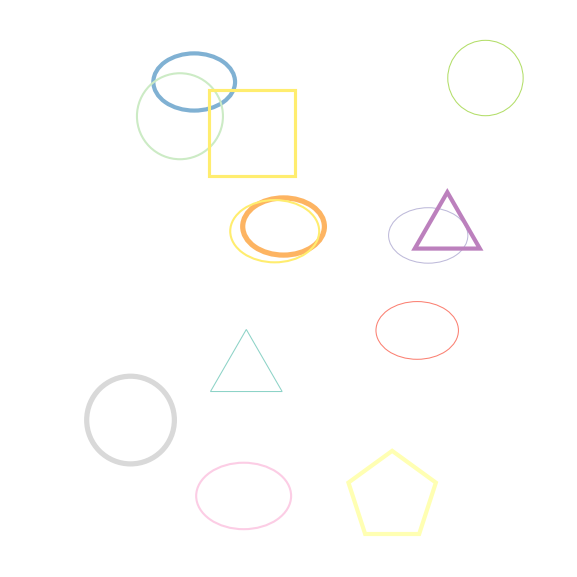[{"shape": "triangle", "thickness": 0.5, "radius": 0.36, "center": [0.427, 0.357]}, {"shape": "pentagon", "thickness": 2, "radius": 0.4, "center": [0.679, 0.139]}, {"shape": "oval", "thickness": 0.5, "radius": 0.34, "center": [0.741, 0.591]}, {"shape": "oval", "thickness": 0.5, "radius": 0.36, "center": [0.722, 0.427]}, {"shape": "oval", "thickness": 2, "radius": 0.35, "center": [0.336, 0.857]}, {"shape": "oval", "thickness": 2.5, "radius": 0.35, "center": [0.491, 0.607]}, {"shape": "circle", "thickness": 0.5, "radius": 0.33, "center": [0.841, 0.864]}, {"shape": "oval", "thickness": 1, "radius": 0.41, "center": [0.422, 0.14]}, {"shape": "circle", "thickness": 2.5, "radius": 0.38, "center": [0.226, 0.272]}, {"shape": "triangle", "thickness": 2, "radius": 0.33, "center": [0.775, 0.601]}, {"shape": "circle", "thickness": 1, "radius": 0.37, "center": [0.312, 0.798]}, {"shape": "oval", "thickness": 1, "radius": 0.39, "center": [0.476, 0.599]}, {"shape": "square", "thickness": 1.5, "radius": 0.37, "center": [0.437, 0.768]}]